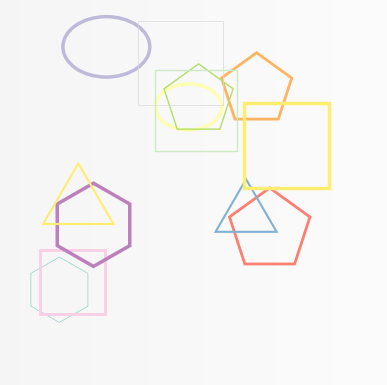[{"shape": "hexagon", "thickness": 0.5, "radius": 0.42, "center": [0.153, 0.247]}, {"shape": "oval", "thickness": 2.5, "radius": 0.43, "center": [0.486, 0.722]}, {"shape": "oval", "thickness": 2.5, "radius": 0.56, "center": [0.274, 0.878]}, {"shape": "pentagon", "thickness": 2, "radius": 0.55, "center": [0.696, 0.403]}, {"shape": "triangle", "thickness": 1.5, "radius": 0.46, "center": [0.635, 0.443]}, {"shape": "pentagon", "thickness": 2, "radius": 0.48, "center": [0.662, 0.768]}, {"shape": "pentagon", "thickness": 1, "radius": 0.47, "center": [0.512, 0.74]}, {"shape": "square", "thickness": 2, "radius": 0.42, "center": [0.187, 0.268]}, {"shape": "square", "thickness": 0.5, "radius": 0.55, "center": [0.467, 0.836]}, {"shape": "hexagon", "thickness": 2.5, "radius": 0.54, "center": [0.241, 0.416]}, {"shape": "square", "thickness": 1, "radius": 0.53, "center": [0.505, 0.713]}, {"shape": "triangle", "thickness": 1.5, "radius": 0.52, "center": [0.202, 0.471]}, {"shape": "square", "thickness": 2.5, "radius": 0.55, "center": [0.74, 0.622]}]